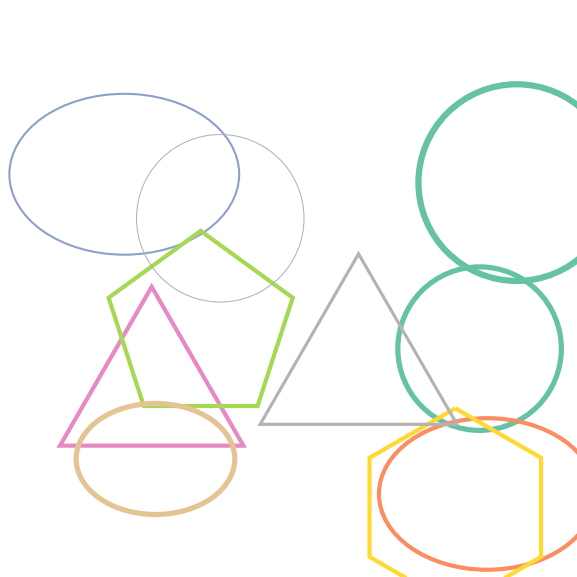[{"shape": "circle", "thickness": 2.5, "radius": 0.71, "center": [0.83, 0.395]}, {"shape": "circle", "thickness": 3, "radius": 0.85, "center": [0.895, 0.683]}, {"shape": "oval", "thickness": 2, "radius": 0.94, "center": [0.844, 0.144]}, {"shape": "oval", "thickness": 1, "radius": 0.99, "center": [0.215, 0.697]}, {"shape": "triangle", "thickness": 2, "radius": 0.92, "center": [0.263, 0.319]}, {"shape": "pentagon", "thickness": 2, "radius": 0.84, "center": [0.348, 0.432]}, {"shape": "hexagon", "thickness": 2, "radius": 0.86, "center": [0.788, 0.121]}, {"shape": "oval", "thickness": 2.5, "radius": 0.69, "center": [0.269, 0.204]}, {"shape": "circle", "thickness": 0.5, "radius": 0.73, "center": [0.381, 0.621]}, {"shape": "triangle", "thickness": 1.5, "radius": 0.98, "center": [0.621, 0.363]}]